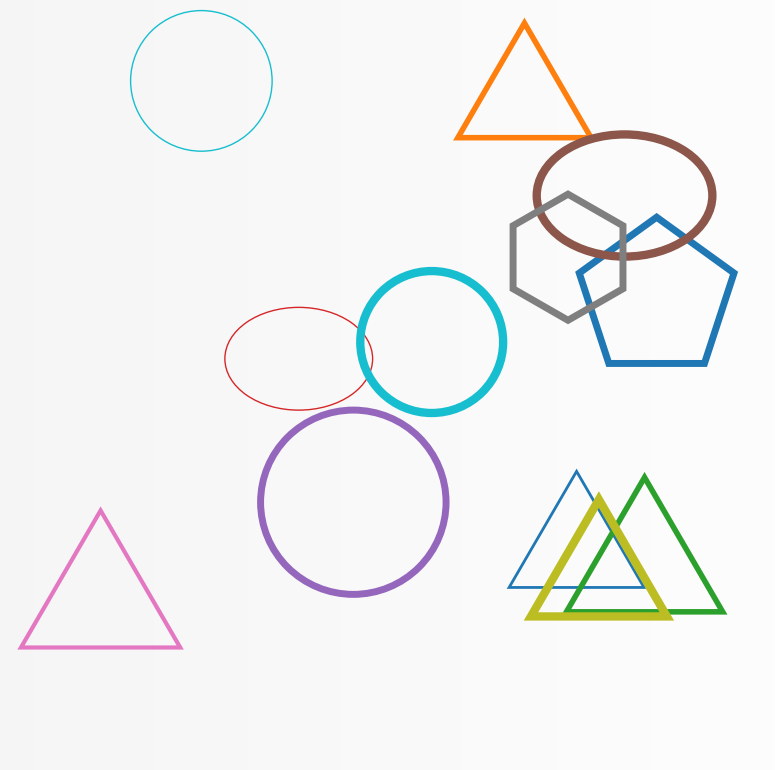[{"shape": "triangle", "thickness": 1, "radius": 0.5, "center": [0.744, 0.287]}, {"shape": "pentagon", "thickness": 2.5, "radius": 0.52, "center": [0.847, 0.613]}, {"shape": "triangle", "thickness": 2, "radius": 0.5, "center": [0.677, 0.871]}, {"shape": "triangle", "thickness": 2, "radius": 0.58, "center": [0.832, 0.264]}, {"shape": "oval", "thickness": 0.5, "radius": 0.48, "center": [0.385, 0.534]}, {"shape": "circle", "thickness": 2.5, "radius": 0.6, "center": [0.456, 0.348]}, {"shape": "oval", "thickness": 3, "radius": 0.57, "center": [0.806, 0.746]}, {"shape": "triangle", "thickness": 1.5, "radius": 0.59, "center": [0.13, 0.218]}, {"shape": "hexagon", "thickness": 2.5, "radius": 0.41, "center": [0.733, 0.666]}, {"shape": "triangle", "thickness": 3, "radius": 0.51, "center": [0.773, 0.25]}, {"shape": "circle", "thickness": 0.5, "radius": 0.46, "center": [0.26, 0.895]}, {"shape": "circle", "thickness": 3, "radius": 0.46, "center": [0.557, 0.556]}]